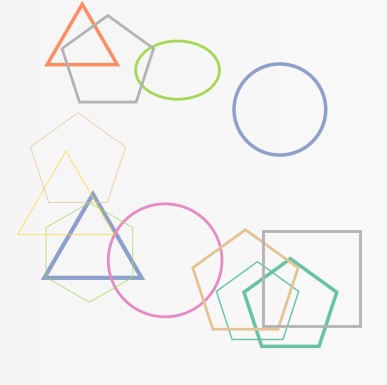[{"shape": "pentagon", "thickness": 1, "radius": 0.56, "center": [0.665, 0.209]}, {"shape": "pentagon", "thickness": 2.5, "radius": 0.63, "center": [0.749, 0.202]}, {"shape": "triangle", "thickness": 2.5, "radius": 0.52, "center": [0.212, 0.884]}, {"shape": "circle", "thickness": 2.5, "radius": 0.59, "center": [0.722, 0.716]}, {"shape": "triangle", "thickness": 3, "radius": 0.72, "center": [0.24, 0.351]}, {"shape": "circle", "thickness": 2, "radius": 0.73, "center": [0.426, 0.324]}, {"shape": "hexagon", "thickness": 0.5, "radius": 0.65, "center": [0.231, 0.344]}, {"shape": "oval", "thickness": 2, "radius": 0.54, "center": [0.458, 0.818]}, {"shape": "triangle", "thickness": 0.5, "radius": 0.72, "center": [0.17, 0.463]}, {"shape": "pentagon", "thickness": 0.5, "radius": 0.64, "center": [0.201, 0.578]}, {"shape": "pentagon", "thickness": 2, "radius": 0.71, "center": [0.633, 0.26]}, {"shape": "square", "thickness": 2, "radius": 0.62, "center": [0.804, 0.277]}, {"shape": "pentagon", "thickness": 2, "radius": 0.62, "center": [0.278, 0.835]}]